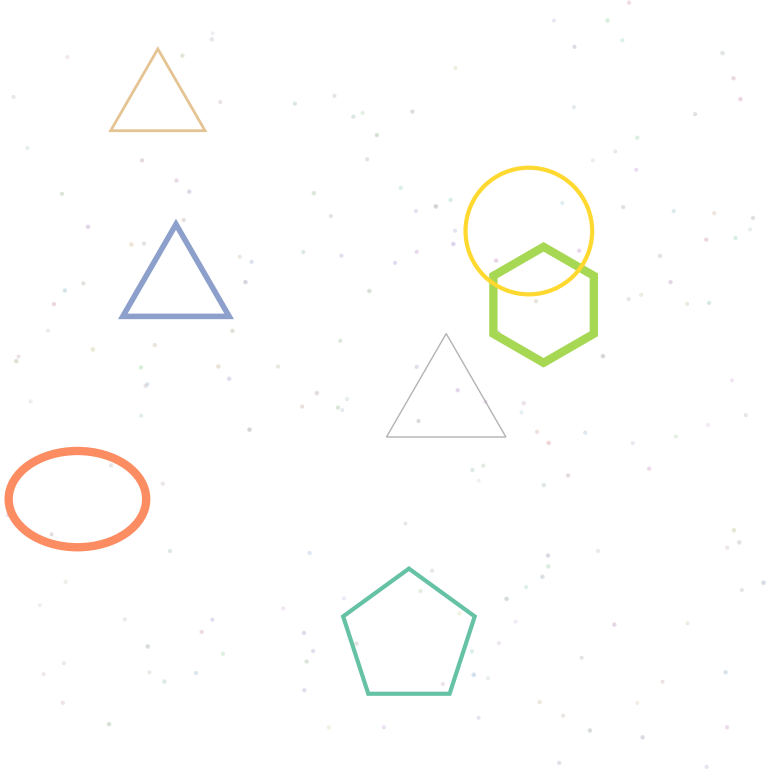[{"shape": "pentagon", "thickness": 1.5, "radius": 0.45, "center": [0.531, 0.172]}, {"shape": "oval", "thickness": 3, "radius": 0.45, "center": [0.101, 0.352]}, {"shape": "triangle", "thickness": 2, "radius": 0.4, "center": [0.229, 0.629]}, {"shape": "hexagon", "thickness": 3, "radius": 0.38, "center": [0.706, 0.604]}, {"shape": "circle", "thickness": 1.5, "radius": 0.41, "center": [0.687, 0.7]}, {"shape": "triangle", "thickness": 1, "radius": 0.35, "center": [0.205, 0.866]}, {"shape": "triangle", "thickness": 0.5, "radius": 0.45, "center": [0.579, 0.477]}]